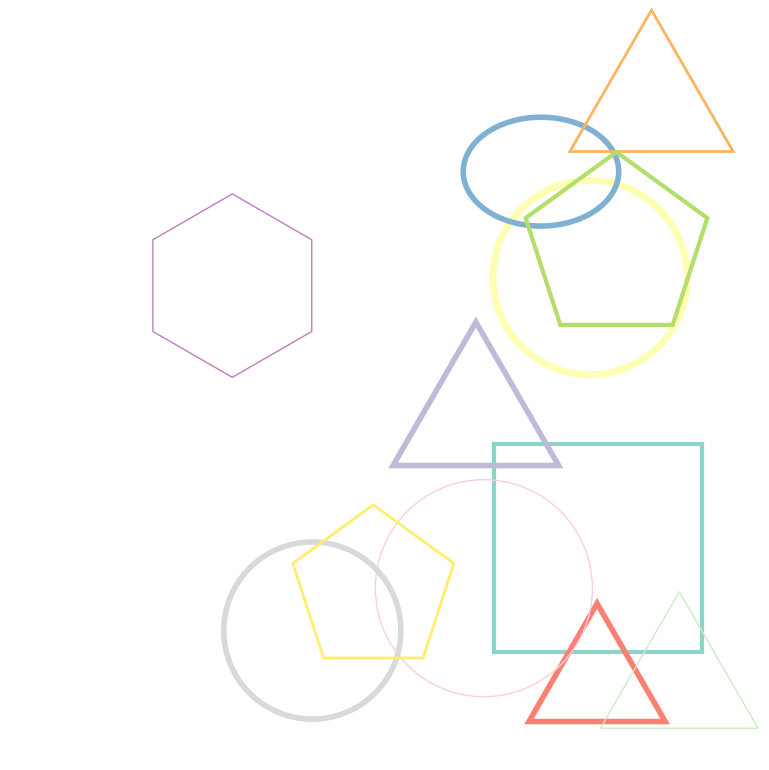[{"shape": "square", "thickness": 1.5, "radius": 0.68, "center": [0.777, 0.288]}, {"shape": "circle", "thickness": 2.5, "radius": 0.63, "center": [0.766, 0.64]}, {"shape": "triangle", "thickness": 2, "radius": 0.62, "center": [0.618, 0.458]}, {"shape": "triangle", "thickness": 2, "radius": 0.51, "center": [0.775, 0.114]}, {"shape": "oval", "thickness": 2, "radius": 0.5, "center": [0.703, 0.777]}, {"shape": "triangle", "thickness": 1, "radius": 0.61, "center": [0.846, 0.864]}, {"shape": "pentagon", "thickness": 1.5, "radius": 0.62, "center": [0.801, 0.678]}, {"shape": "circle", "thickness": 0.5, "radius": 0.7, "center": [0.628, 0.236]}, {"shape": "circle", "thickness": 2, "radius": 0.58, "center": [0.406, 0.181]}, {"shape": "hexagon", "thickness": 0.5, "radius": 0.6, "center": [0.302, 0.629]}, {"shape": "triangle", "thickness": 0.5, "radius": 0.59, "center": [0.882, 0.113]}, {"shape": "pentagon", "thickness": 1, "radius": 0.55, "center": [0.485, 0.234]}]